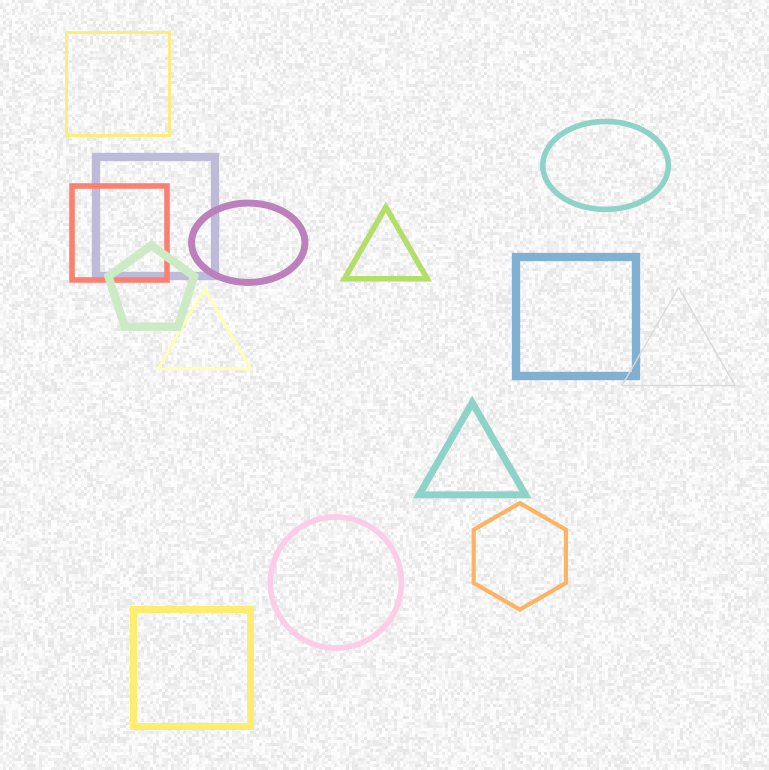[{"shape": "triangle", "thickness": 2.5, "radius": 0.4, "center": [0.613, 0.397]}, {"shape": "oval", "thickness": 2, "radius": 0.41, "center": [0.786, 0.785]}, {"shape": "triangle", "thickness": 1, "radius": 0.35, "center": [0.266, 0.556]}, {"shape": "square", "thickness": 3, "radius": 0.39, "center": [0.202, 0.719]}, {"shape": "square", "thickness": 2, "radius": 0.31, "center": [0.156, 0.697]}, {"shape": "square", "thickness": 3, "radius": 0.39, "center": [0.748, 0.589]}, {"shape": "hexagon", "thickness": 1.5, "radius": 0.35, "center": [0.675, 0.278]}, {"shape": "triangle", "thickness": 2, "radius": 0.31, "center": [0.501, 0.669]}, {"shape": "circle", "thickness": 2, "radius": 0.43, "center": [0.436, 0.243]}, {"shape": "triangle", "thickness": 0.5, "radius": 0.42, "center": [0.881, 0.542]}, {"shape": "oval", "thickness": 2.5, "radius": 0.37, "center": [0.322, 0.685]}, {"shape": "pentagon", "thickness": 3, "radius": 0.29, "center": [0.196, 0.623]}, {"shape": "square", "thickness": 2.5, "radius": 0.38, "center": [0.249, 0.134]}, {"shape": "square", "thickness": 1, "radius": 0.33, "center": [0.152, 0.891]}]